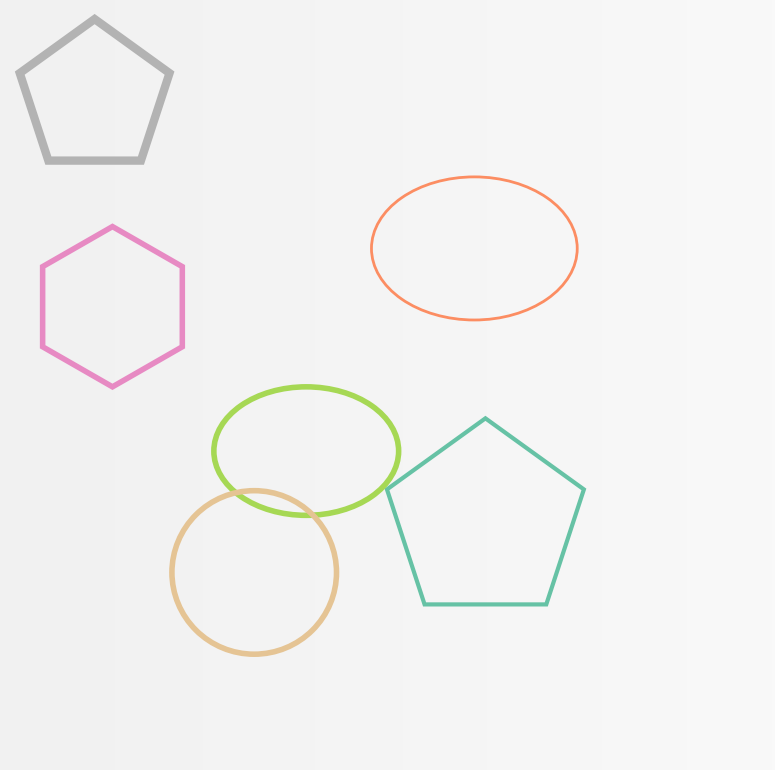[{"shape": "pentagon", "thickness": 1.5, "radius": 0.67, "center": [0.626, 0.323]}, {"shape": "oval", "thickness": 1, "radius": 0.66, "center": [0.612, 0.677]}, {"shape": "hexagon", "thickness": 2, "radius": 0.52, "center": [0.145, 0.602]}, {"shape": "oval", "thickness": 2, "radius": 0.6, "center": [0.395, 0.414]}, {"shape": "circle", "thickness": 2, "radius": 0.53, "center": [0.328, 0.257]}, {"shape": "pentagon", "thickness": 3, "radius": 0.51, "center": [0.122, 0.874]}]